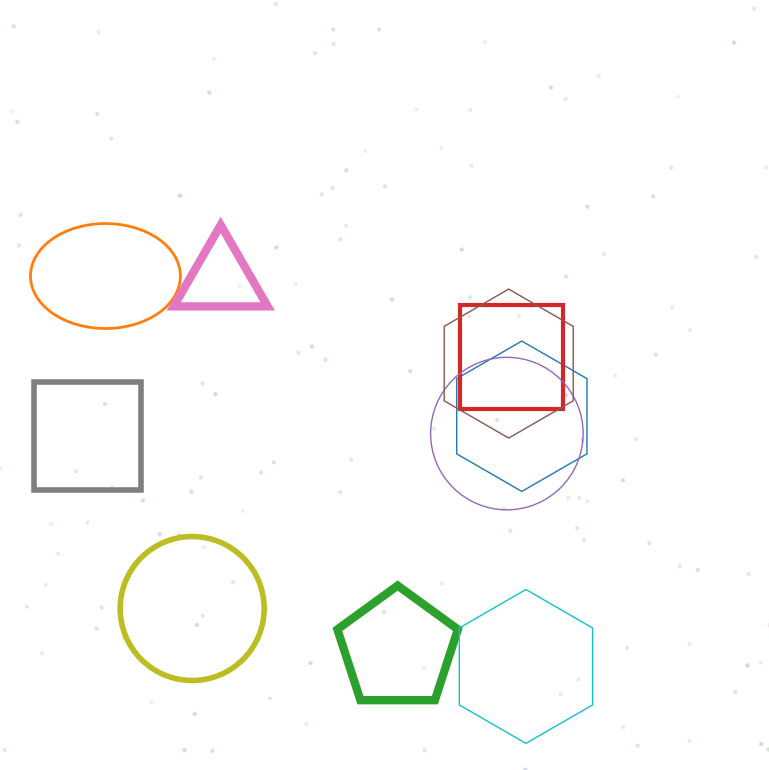[{"shape": "hexagon", "thickness": 0.5, "radius": 0.49, "center": [0.678, 0.459]}, {"shape": "oval", "thickness": 1, "radius": 0.49, "center": [0.137, 0.642]}, {"shape": "pentagon", "thickness": 3, "radius": 0.41, "center": [0.516, 0.157]}, {"shape": "square", "thickness": 1.5, "radius": 0.34, "center": [0.664, 0.537]}, {"shape": "circle", "thickness": 0.5, "radius": 0.5, "center": [0.658, 0.437]}, {"shape": "hexagon", "thickness": 0.5, "radius": 0.48, "center": [0.661, 0.528]}, {"shape": "triangle", "thickness": 3, "radius": 0.35, "center": [0.287, 0.637]}, {"shape": "square", "thickness": 2, "radius": 0.35, "center": [0.114, 0.434]}, {"shape": "circle", "thickness": 2, "radius": 0.47, "center": [0.25, 0.21]}, {"shape": "hexagon", "thickness": 0.5, "radius": 0.5, "center": [0.683, 0.134]}]